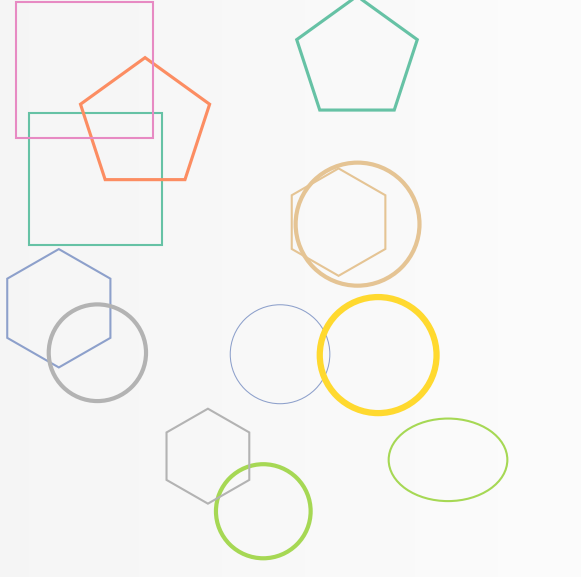[{"shape": "square", "thickness": 1, "radius": 0.57, "center": [0.165, 0.69]}, {"shape": "pentagon", "thickness": 1.5, "radius": 0.55, "center": [0.614, 0.897]}, {"shape": "pentagon", "thickness": 1.5, "radius": 0.58, "center": [0.25, 0.783]}, {"shape": "hexagon", "thickness": 1, "radius": 0.51, "center": [0.101, 0.465]}, {"shape": "circle", "thickness": 0.5, "radius": 0.43, "center": [0.482, 0.386]}, {"shape": "square", "thickness": 1, "radius": 0.59, "center": [0.145, 0.878]}, {"shape": "oval", "thickness": 1, "radius": 0.51, "center": [0.771, 0.203]}, {"shape": "circle", "thickness": 2, "radius": 0.41, "center": [0.453, 0.114]}, {"shape": "circle", "thickness": 3, "radius": 0.5, "center": [0.651, 0.384]}, {"shape": "circle", "thickness": 2, "radius": 0.53, "center": [0.615, 0.611]}, {"shape": "hexagon", "thickness": 1, "radius": 0.46, "center": [0.582, 0.615]}, {"shape": "hexagon", "thickness": 1, "radius": 0.41, "center": [0.358, 0.209]}, {"shape": "circle", "thickness": 2, "radius": 0.42, "center": [0.168, 0.388]}]